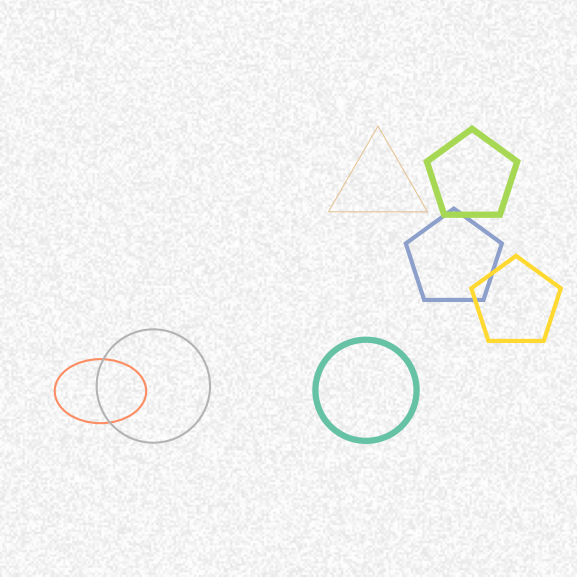[{"shape": "circle", "thickness": 3, "radius": 0.44, "center": [0.634, 0.323]}, {"shape": "oval", "thickness": 1, "radius": 0.4, "center": [0.174, 0.322]}, {"shape": "pentagon", "thickness": 2, "radius": 0.44, "center": [0.786, 0.551]}, {"shape": "pentagon", "thickness": 3, "radius": 0.41, "center": [0.817, 0.694]}, {"shape": "pentagon", "thickness": 2, "radius": 0.41, "center": [0.894, 0.475]}, {"shape": "triangle", "thickness": 0.5, "radius": 0.5, "center": [0.655, 0.682]}, {"shape": "circle", "thickness": 1, "radius": 0.49, "center": [0.266, 0.331]}]